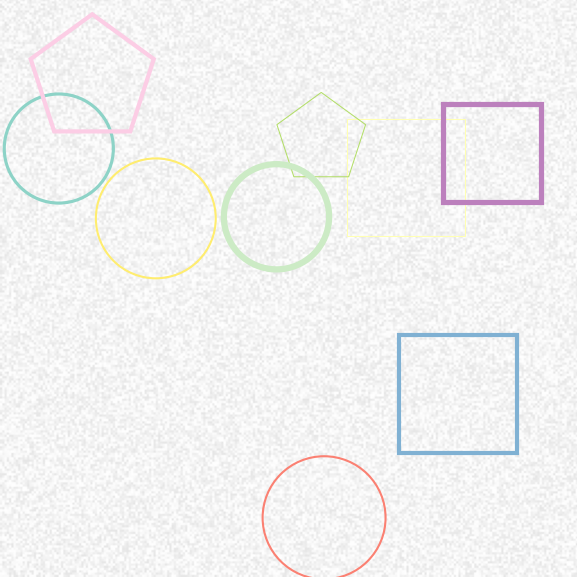[{"shape": "circle", "thickness": 1.5, "radius": 0.47, "center": [0.102, 0.742]}, {"shape": "square", "thickness": 0.5, "radius": 0.51, "center": [0.703, 0.691]}, {"shape": "circle", "thickness": 1, "radius": 0.53, "center": [0.561, 0.103]}, {"shape": "square", "thickness": 2, "radius": 0.51, "center": [0.794, 0.317]}, {"shape": "pentagon", "thickness": 0.5, "radius": 0.4, "center": [0.556, 0.758]}, {"shape": "pentagon", "thickness": 2, "radius": 0.56, "center": [0.16, 0.862]}, {"shape": "square", "thickness": 2.5, "radius": 0.42, "center": [0.851, 0.735]}, {"shape": "circle", "thickness": 3, "radius": 0.46, "center": [0.479, 0.624]}, {"shape": "circle", "thickness": 1, "radius": 0.52, "center": [0.27, 0.621]}]